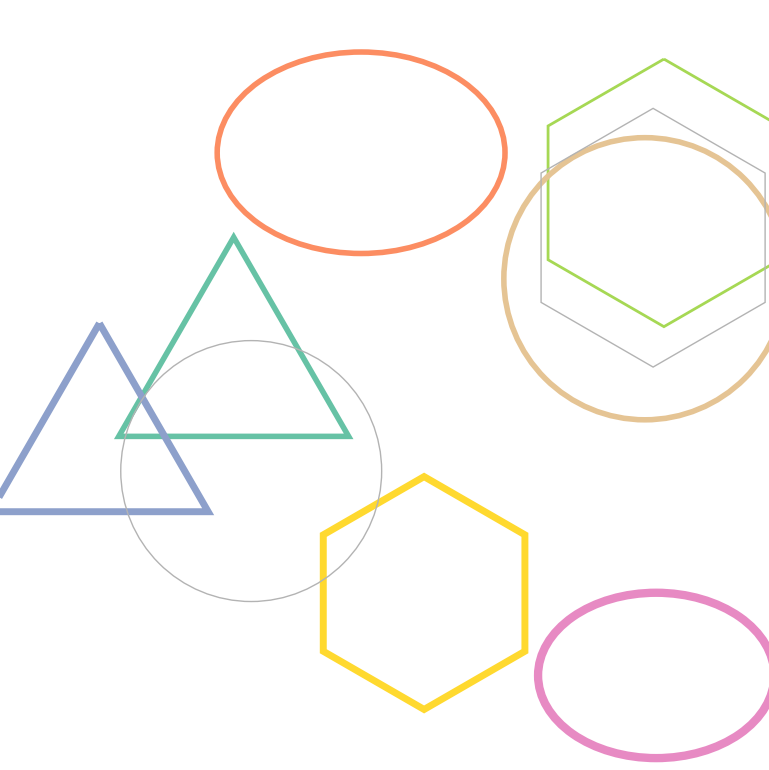[{"shape": "triangle", "thickness": 2, "radius": 0.86, "center": [0.304, 0.519]}, {"shape": "oval", "thickness": 2, "radius": 0.93, "center": [0.469, 0.802]}, {"shape": "triangle", "thickness": 2.5, "radius": 0.82, "center": [0.129, 0.417]}, {"shape": "oval", "thickness": 3, "radius": 0.77, "center": [0.852, 0.123]}, {"shape": "hexagon", "thickness": 1, "radius": 0.87, "center": [0.862, 0.75]}, {"shape": "hexagon", "thickness": 2.5, "radius": 0.76, "center": [0.551, 0.23]}, {"shape": "circle", "thickness": 2, "radius": 0.92, "center": [0.838, 0.638]}, {"shape": "hexagon", "thickness": 0.5, "radius": 0.84, "center": [0.848, 0.691]}, {"shape": "circle", "thickness": 0.5, "radius": 0.85, "center": [0.326, 0.388]}]